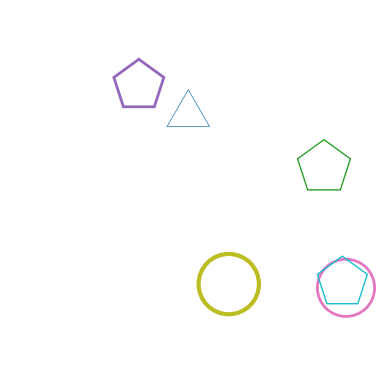[{"shape": "triangle", "thickness": 0.5, "radius": 0.32, "center": [0.489, 0.703]}, {"shape": "pentagon", "thickness": 1, "radius": 0.36, "center": [0.842, 0.565]}, {"shape": "pentagon", "thickness": 2, "radius": 0.34, "center": [0.361, 0.778]}, {"shape": "circle", "thickness": 2, "radius": 0.37, "center": [0.899, 0.252]}, {"shape": "circle", "thickness": 3, "radius": 0.39, "center": [0.594, 0.262]}, {"shape": "pentagon", "thickness": 1, "radius": 0.34, "center": [0.889, 0.266]}]